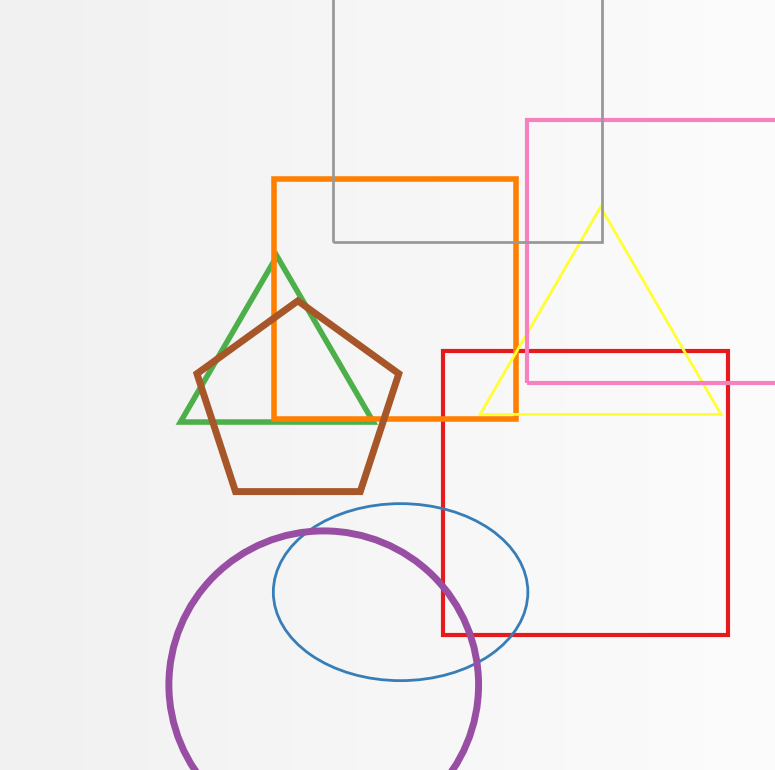[{"shape": "square", "thickness": 1.5, "radius": 0.92, "center": [0.755, 0.36]}, {"shape": "oval", "thickness": 1, "radius": 0.82, "center": [0.517, 0.231]}, {"shape": "triangle", "thickness": 2, "radius": 0.72, "center": [0.357, 0.524]}, {"shape": "circle", "thickness": 2.5, "radius": 1.0, "center": [0.418, 0.111]}, {"shape": "square", "thickness": 2, "radius": 0.78, "center": [0.51, 0.612]}, {"shape": "triangle", "thickness": 1, "radius": 0.9, "center": [0.775, 0.552]}, {"shape": "pentagon", "thickness": 2.5, "radius": 0.68, "center": [0.384, 0.472]}, {"shape": "square", "thickness": 1.5, "radius": 0.85, "center": [0.851, 0.673]}, {"shape": "square", "thickness": 1, "radius": 0.87, "center": [0.603, 0.859]}]